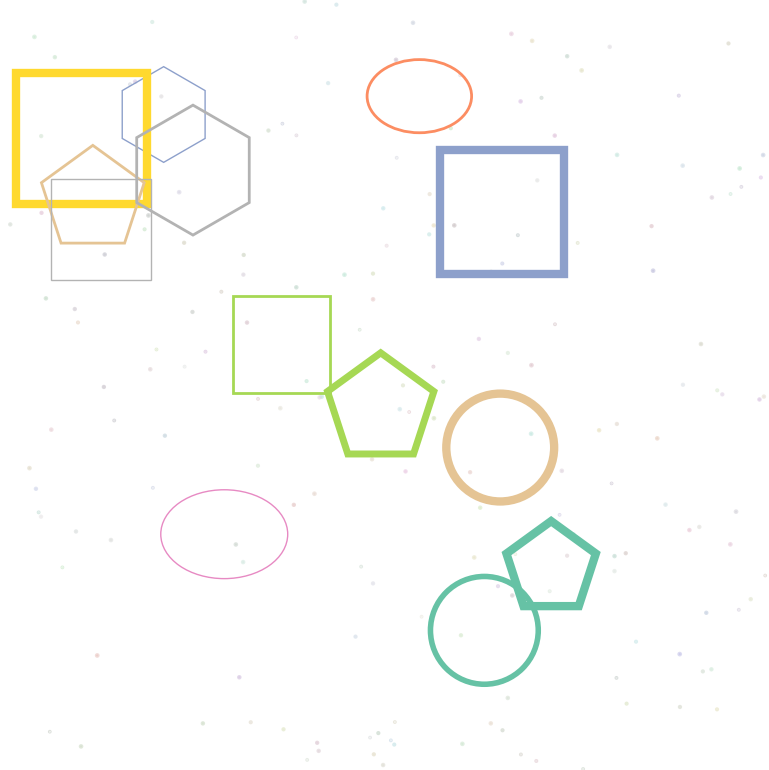[{"shape": "circle", "thickness": 2, "radius": 0.35, "center": [0.629, 0.181]}, {"shape": "pentagon", "thickness": 3, "radius": 0.31, "center": [0.716, 0.262]}, {"shape": "oval", "thickness": 1, "radius": 0.34, "center": [0.545, 0.875]}, {"shape": "hexagon", "thickness": 0.5, "radius": 0.31, "center": [0.213, 0.851]}, {"shape": "square", "thickness": 3, "radius": 0.4, "center": [0.651, 0.724]}, {"shape": "oval", "thickness": 0.5, "radius": 0.41, "center": [0.291, 0.306]}, {"shape": "square", "thickness": 1, "radius": 0.32, "center": [0.366, 0.553]}, {"shape": "pentagon", "thickness": 2.5, "radius": 0.36, "center": [0.494, 0.469]}, {"shape": "square", "thickness": 3, "radius": 0.42, "center": [0.106, 0.82]}, {"shape": "circle", "thickness": 3, "radius": 0.35, "center": [0.65, 0.419]}, {"shape": "pentagon", "thickness": 1, "radius": 0.35, "center": [0.121, 0.741]}, {"shape": "hexagon", "thickness": 1, "radius": 0.42, "center": [0.251, 0.779]}, {"shape": "square", "thickness": 0.5, "radius": 0.33, "center": [0.131, 0.702]}]